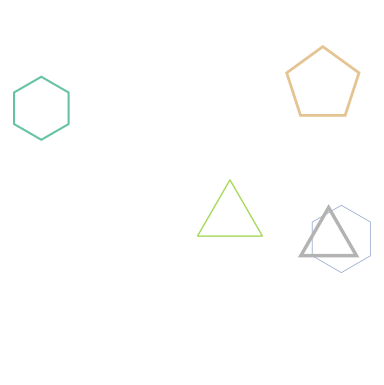[{"shape": "hexagon", "thickness": 1.5, "radius": 0.41, "center": [0.107, 0.719]}, {"shape": "hexagon", "thickness": 0.5, "radius": 0.44, "center": [0.887, 0.379]}, {"shape": "triangle", "thickness": 1, "radius": 0.49, "center": [0.597, 0.435]}, {"shape": "pentagon", "thickness": 2, "radius": 0.49, "center": [0.839, 0.78]}, {"shape": "triangle", "thickness": 2.5, "radius": 0.42, "center": [0.854, 0.378]}]